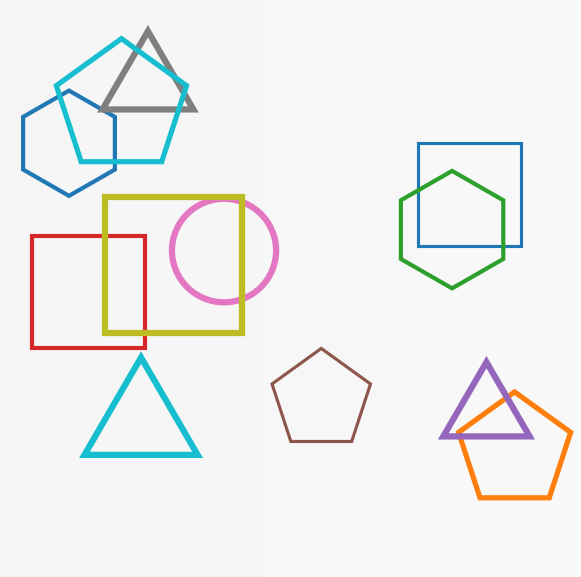[{"shape": "square", "thickness": 1.5, "radius": 0.44, "center": [0.807, 0.662]}, {"shape": "hexagon", "thickness": 2, "radius": 0.46, "center": [0.119, 0.751]}, {"shape": "pentagon", "thickness": 2.5, "radius": 0.51, "center": [0.885, 0.219]}, {"shape": "hexagon", "thickness": 2, "radius": 0.51, "center": [0.778, 0.602]}, {"shape": "square", "thickness": 2, "radius": 0.49, "center": [0.153, 0.493]}, {"shape": "triangle", "thickness": 3, "radius": 0.43, "center": [0.837, 0.286]}, {"shape": "pentagon", "thickness": 1.5, "radius": 0.45, "center": [0.553, 0.307]}, {"shape": "circle", "thickness": 3, "radius": 0.45, "center": [0.385, 0.565]}, {"shape": "triangle", "thickness": 3, "radius": 0.45, "center": [0.254, 0.855]}, {"shape": "square", "thickness": 3, "radius": 0.59, "center": [0.298, 0.54]}, {"shape": "pentagon", "thickness": 2.5, "radius": 0.59, "center": [0.209, 0.814]}, {"shape": "triangle", "thickness": 3, "radius": 0.56, "center": [0.243, 0.268]}]